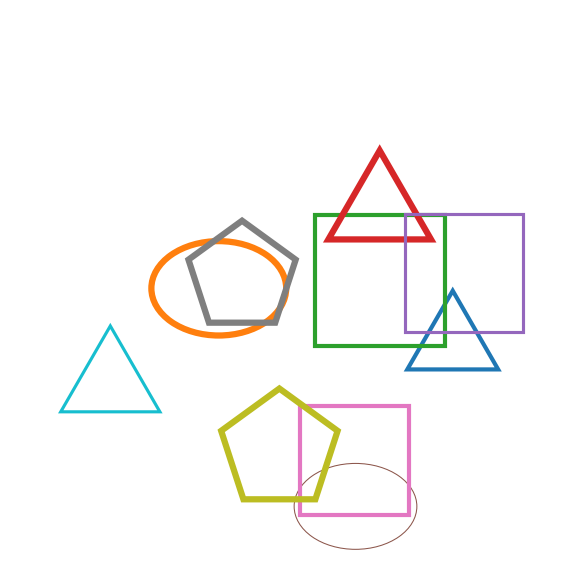[{"shape": "triangle", "thickness": 2, "radius": 0.45, "center": [0.784, 0.405]}, {"shape": "oval", "thickness": 3, "radius": 0.58, "center": [0.379, 0.5]}, {"shape": "square", "thickness": 2, "radius": 0.57, "center": [0.658, 0.513]}, {"shape": "triangle", "thickness": 3, "radius": 0.51, "center": [0.657, 0.636]}, {"shape": "square", "thickness": 1.5, "radius": 0.51, "center": [0.804, 0.527]}, {"shape": "oval", "thickness": 0.5, "radius": 0.53, "center": [0.616, 0.122]}, {"shape": "square", "thickness": 2, "radius": 0.47, "center": [0.614, 0.201]}, {"shape": "pentagon", "thickness": 3, "radius": 0.49, "center": [0.419, 0.519]}, {"shape": "pentagon", "thickness": 3, "radius": 0.53, "center": [0.484, 0.22]}, {"shape": "triangle", "thickness": 1.5, "radius": 0.5, "center": [0.191, 0.336]}]